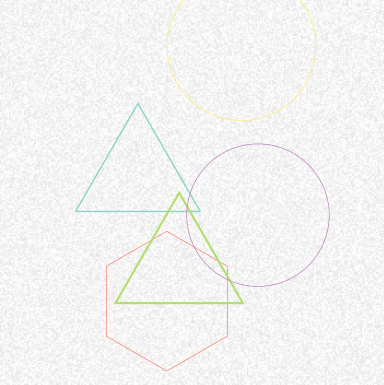[{"shape": "triangle", "thickness": 1, "radius": 0.93, "center": [0.358, 0.544]}, {"shape": "hexagon", "thickness": 0.5, "radius": 0.91, "center": [0.433, 0.218]}, {"shape": "triangle", "thickness": 1.5, "radius": 0.96, "center": [0.465, 0.308]}, {"shape": "circle", "thickness": 0.5, "radius": 0.93, "center": [0.67, 0.441]}, {"shape": "circle", "thickness": 0.5, "radius": 0.97, "center": [0.627, 0.88]}]